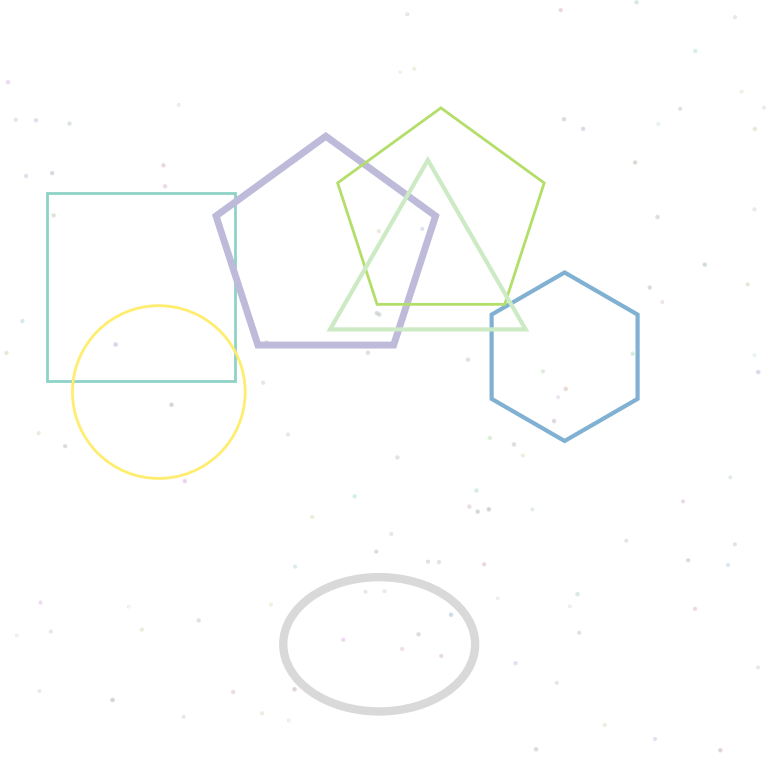[{"shape": "square", "thickness": 1, "radius": 0.61, "center": [0.183, 0.627]}, {"shape": "pentagon", "thickness": 2.5, "radius": 0.75, "center": [0.423, 0.673]}, {"shape": "hexagon", "thickness": 1.5, "radius": 0.55, "center": [0.733, 0.537]}, {"shape": "pentagon", "thickness": 1, "radius": 0.71, "center": [0.573, 0.719]}, {"shape": "oval", "thickness": 3, "radius": 0.62, "center": [0.492, 0.163]}, {"shape": "triangle", "thickness": 1.5, "radius": 0.73, "center": [0.556, 0.646]}, {"shape": "circle", "thickness": 1, "radius": 0.56, "center": [0.206, 0.491]}]